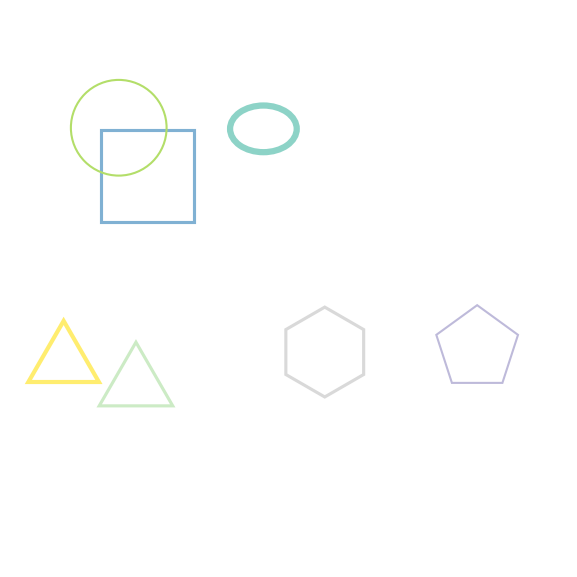[{"shape": "oval", "thickness": 3, "radius": 0.29, "center": [0.456, 0.776]}, {"shape": "pentagon", "thickness": 1, "radius": 0.37, "center": [0.826, 0.396]}, {"shape": "square", "thickness": 1.5, "radius": 0.4, "center": [0.256, 0.694]}, {"shape": "circle", "thickness": 1, "radius": 0.41, "center": [0.206, 0.778]}, {"shape": "hexagon", "thickness": 1.5, "radius": 0.39, "center": [0.562, 0.39]}, {"shape": "triangle", "thickness": 1.5, "radius": 0.37, "center": [0.235, 0.333]}, {"shape": "triangle", "thickness": 2, "radius": 0.35, "center": [0.11, 0.373]}]